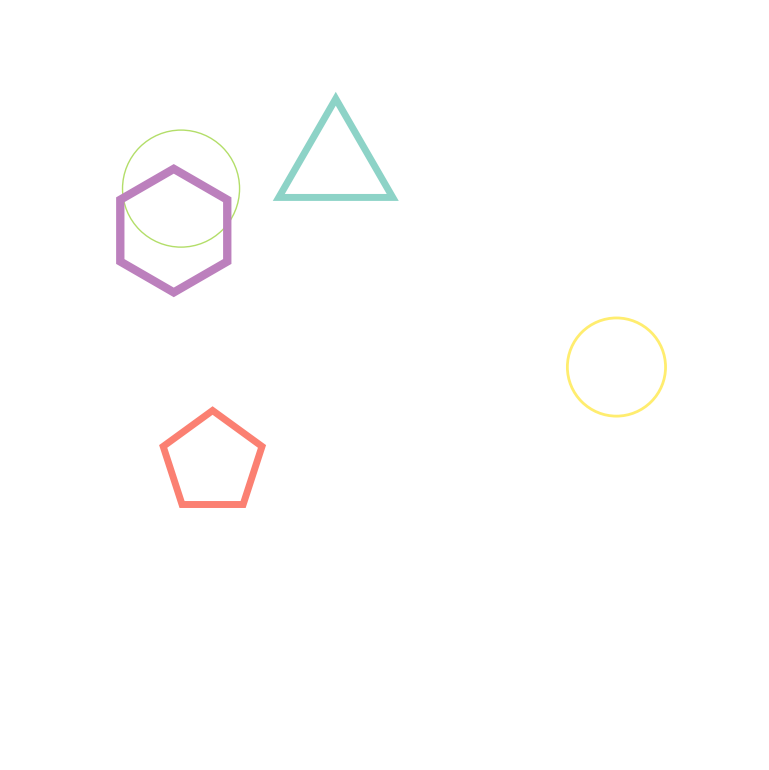[{"shape": "triangle", "thickness": 2.5, "radius": 0.43, "center": [0.436, 0.786]}, {"shape": "pentagon", "thickness": 2.5, "radius": 0.34, "center": [0.276, 0.399]}, {"shape": "circle", "thickness": 0.5, "radius": 0.38, "center": [0.235, 0.755]}, {"shape": "hexagon", "thickness": 3, "radius": 0.4, "center": [0.226, 0.7]}, {"shape": "circle", "thickness": 1, "radius": 0.32, "center": [0.801, 0.523]}]